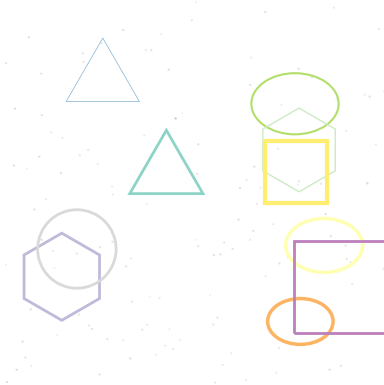[{"shape": "triangle", "thickness": 2, "radius": 0.55, "center": [0.432, 0.552]}, {"shape": "oval", "thickness": 2.5, "radius": 0.5, "center": [0.842, 0.363]}, {"shape": "hexagon", "thickness": 2, "radius": 0.57, "center": [0.16, 0.281]}, {"shape": "triangle", "thickness": 0.5, "radius": 0.55, "center": [0.267, 0.791]}, {"shape": "oval", "thickness": 2.5, "radius": 0.43, "center": [0.78, 0.165]}, {"shape": "oval", "thickness": 1.5, "radius": 0.57, "center": [0.766, 0.73]}, {"shape": "circle", "thickness": 2, "radius": 0.51, "center": [0.2, 0.353]}, {"shape": "square", "thickness": 2, "radius": 0.6, "center": [0.884, 0.255]}, {"shape": "hexagon", "thickness": 1, "radius": 0.54, "center": [0.777, 0.611]}, {"shape": "square", "thickness": 3, "radius": 0.4, "center": [0.769, 0.553]}]